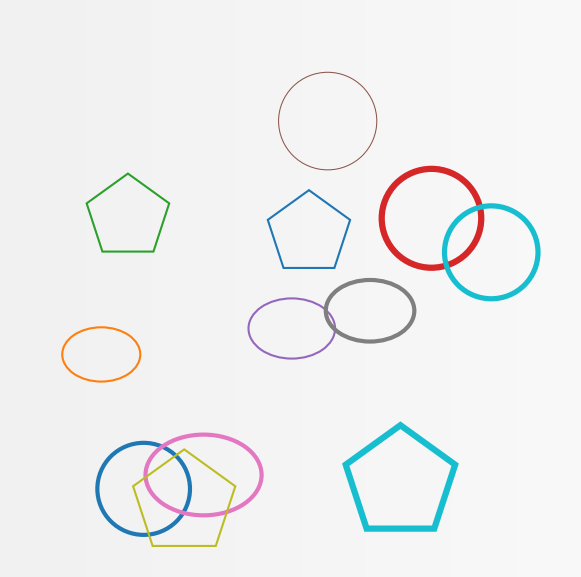[{"shape": "pentagon", "thickness": 1, "radius": 0.37, "center": [0.532, 0.595]}, {"shape": "circle", "thickness": 2, "radius": 0.4, "center": [0.247, 0.153]}, {"shape": "oval", "thickness": 1, "radius": 0.34, "center": [0.174, 0.385]}, {"shape": "pentagon", "thickness": 1, "radius": 0.37, "center": [0.22, 0.624]}, {"shape": "circle", "thickness": 3, "radius": 0.43, "center": [0.742, 0.621]}, {"shape": "oval", "thickness": 1, "radius": 0.37, "center": [0.502, 0.43]}, {"shape": "circle", "thickness": 0.5, "radius": 0.42, "center": [0.564, 0.789]}, {"shape": "oval", "thickness": 2, "radius": 0.5, "center": [0.35, 0.177]}, {"shape": "oval", "thickness": 2, "radius": 0.38, "center": [0.637, 0.461]}, {"shape": "pentagon", "thickness": 1, "radius": 0.46, "center": [0.317, 0.129]}, {"shape": "pentagon", "thickness": 3, "radius": 0.49, "center": [0.689, 0.164]}, {"shape": "circle", "thickness": 2.5, "radius": 0.4, "center": [0.845, 0.562]}]